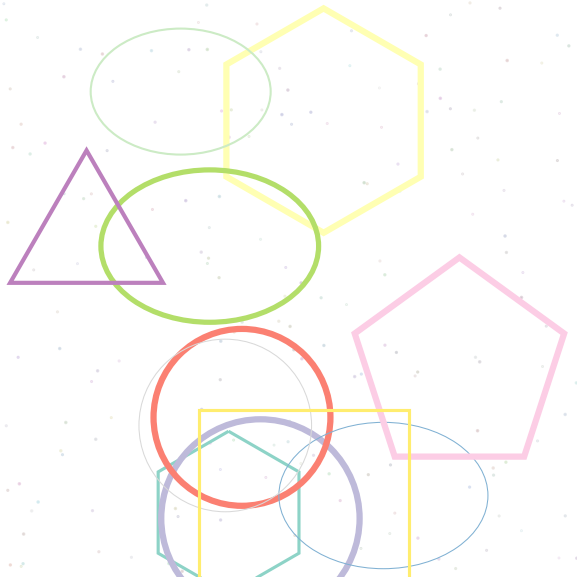[{"shape": "hexagon", "thickness": 1.5, "radius": 0.7, "center": [0.396, 0.112]}, {"shape": "hexagon", "thickness": 3, "radius": 0.97, "center": [0.56, 0.79]}, {"shape": "circle", "thickness": 3, "radius": 0.86, "center": [0.451, 0.101]}, {"shape": "circle", "thickness": 3, "radius": 0.77, "center": [0.419, 0.276]}, {"shape": "oval", "thickness": 0.5, "radius": 0.91, "center": [0.664, 0.141]}, {"shape": "oval", "thickness": 2.5, "radius": 0.94, "center": [0.363, 0.573]}, {"shape": "pentagon", "thickness": 3, "radius": 0.95, "center": [0.796, 0.363]}, {"shape": "circle", "thickness": 0.5, "radius": 0.75, "center": [0.39, 0.262]}, {"shape": "triangle", "thickness": 2, "radius": 0.76, "center": [0.15, 0.586]}, {"shape": "oval", "thickness": 1, "radius": 0.78, "center": [0.313, 0.841]}, {"shape": "square", "thickness": 1.5, "radius": 0.91, "center": [0.526, 0.108]}]